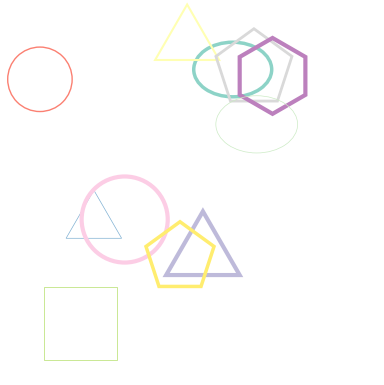[{"shape": "oval", "thickness": 2.5, "radius": 0.51, "center": [0.604, 0.819]}, {"shape": "triangle", "thickness": 1.5, "radius": 0.48, "center": [0.486, 0.892]}, {"shape": "triangle", "thickness": 3, "radius": 0.55, "center": [0.527, 0.341]}, {"shape": "circle", "thickness": 1, "radius": 0.42, "center": [0.104, 0.794]}, {"shape": "triangle", "thickness": 0.5, "radius": 0.42, "center": [0.244, 0.423]}, {"shape": "square", "thickness": 0.5, "radius": 0.47, "center": [0.21, 0.159]}, {"shape": "circle", "thickness": 3, "radius": 0.56, "center": [0.324, 0.43]}, {"shape": "pentagon", "thickness": 2, "radius": 0.52, "center": [0.66, 0.822]}, {"shape": "hexagon", "thickness": 3, "radius": 0.49, "center": [0.708, 0.803]}, {"shape": "oval", "thickness": 0.5, "radius": 0.53, "center": [0.667, 0.677]}, {"shape": "pentagon", "thickness": 2.5, "radius": 0.46, "center": [0.468, 0.331]}]